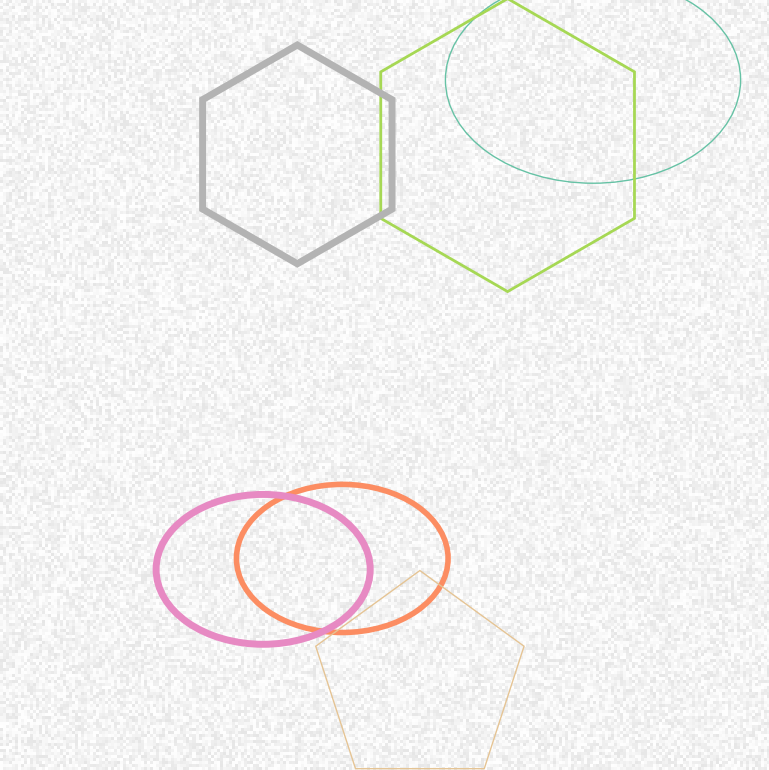[{"shape": "oval", "thickness": 0.5, "radius": 0.96, "center": [0.77, 0.896]}, {"shape": "oval", "thickness": 2, "radius": 0.69, "center": [0.444, 0.275]}, {"shape": "oval", "thickness": 2.5, "radius": 0.7, "center": [0.342, 0.261]}, {"shape": "hexagon", "thickness": 1, "radius": 0.95, "center": [0.659, 0.812]}, {"shape": "pentagon", "thickness": 0.5, "radius": 0.71, "center": [0.545, 0.117]}, {"shape": "hexagon", "thickness": 2.5, "radius": 0.71, "center": [0.386, 0.799]}]